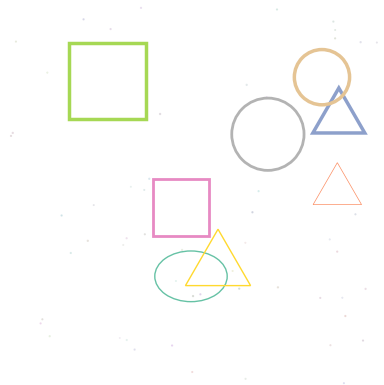[{"shape": "oval", "thickness": 1, "radius": 0.47, "center": [0.496, 0.282]}, {"shape": "triangle", "thickness": 0.5, "radius": 0.36, "center": [0.876, 0.505]}, {"shape": "triangle", "thickness": 2.5, "radius": 0.39, "center": [0.88, 0.694]}, {"shape": "square", "thickness": 2, "radius": 0.37, "center": [0.47, 0.461]}, {"shape": "square", "thickness": 2.5, "radius": 0.5, "center": [0.28, 0.789]}, {"shape": "triangle", "thickness": 1, "radius": 0.49, "center": [0.566, 0.307]}, {"shape": "circle", "thickness": 2.5, "radius": 0.36, "center": [0.836, 0.8]}, {"shape": "circle", "thickness": 2, "radius": 0.47, "center": [0.696, 0.651]}]